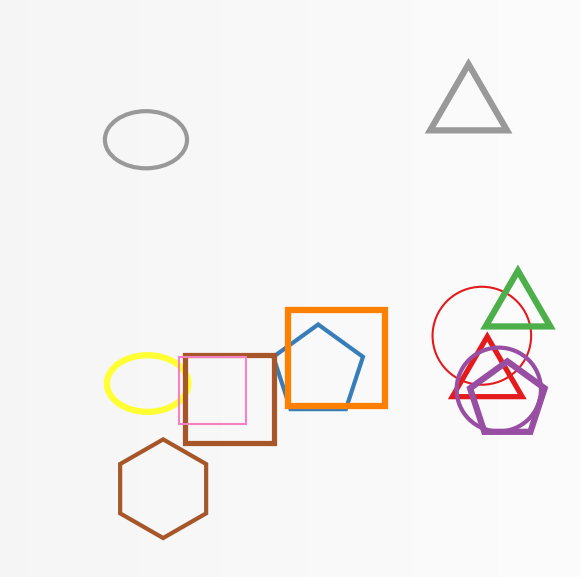[{"shape": "triangle", "thickness": 2.5, "radius": 0.35, "center": [0.838, 0.347]}, {"shape": "circle", "thickness": 1, "radius": 0.42, "center": [0.829, 0.418]}, {"shape": "pentagon", "thickness": 2, "radius": 0.41, "center": [0.547, 0.356]}, {"shape": "triangle", "thickness": 3, "radius": 0.32, "center": [0.891, 0.466]}, {"shape": "pentagon", "thickness": 3, "radius": 0.34, "center": [0.873, 0.306]}, {"shape": "circle", "thickness": 2, "radius": 0.36, "center": [0.858, 0.325]}, {"shape": "square", "thickness": 3, "radius": 0.42, "center": [0.579, 0.379]}, {"shape": "oval", "thickness": 3, "radius": 0.35, "center": [0.254, 0.335]}, {"shape": "hexagon", "thickness": 2, "radius": 0.43, "center": [0.281, 0.153]}, {"shape": "square", "thickness": 2.5, "radius": 0.38, "center": [0.395, 0.308]}, {"shape": "square", "thickness": 1, "radius": 0.29, "center": [0.365, 0.323]}, {"shape": "oval", "thickness": 2, "radius": 0.35, "center": [0.251, 0.757]}, {"shape": "triangle", "thickness": 3, "radius": 0.38, "center": [0.806, 0.812]}]